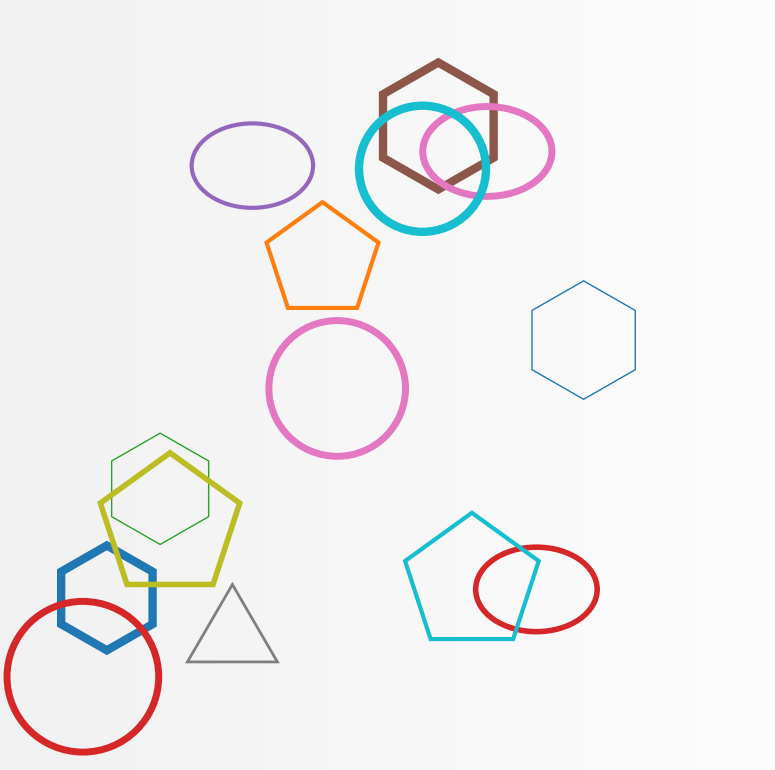[{"shape": "hexagon", "thickness": 0.5, "radius": 0.38, "center": [0.753, 0.558]}, {"shape": "hexagon", "thickness": 3, "radius": 0.34, "center": [0.138, 0.223]}, {"shape": "pentagon", "thickness": 1.5, "radius": 0.38, "center": [0.416, 0.662]}, {"shape": "hexagon", "thickness": 0.5, "radius": 0.36, "center": [0.207, 0.365]}, {"shape": "circle", "thickness": 2.5, "radius": 0.49, "center": [0.107, 0.121]}, {"shape": "oval", "thickness": 2, "radius": 0.39, "center": [0.692, 0.235]}, {"shape": "oval", "thickness": 1.5, "radius": 0.39, "center": [0.326, 0.785]}, {"shape": "hexagon", "thickness": 3, "radius": 0.41, "center": [0.566, 0.836]}, {"shape": "oval", "thickness": 2.5, "radius": 0.42, "center": [0.629, 0.803]}, {"shape": "circle", "thickness": 2.5, "radius": 0.44, "center": [0.435, 0.496]}, {"shape": "triangle", "thickness": 1, "radius": 0.34, "center": [0.3, 0.174]}, {"shape": "pentagon", "thickness": 2, "radius": 0.47, "center": [0.219, 0.317]}, {"shape": "circle", "thickness": 3, "radius": 0.41, "center": [0.545, 0.781]}, {"shape": "pentagon", "thickness": 1.5, "radius": 0.45, "center": [0.609, 0.243]}]